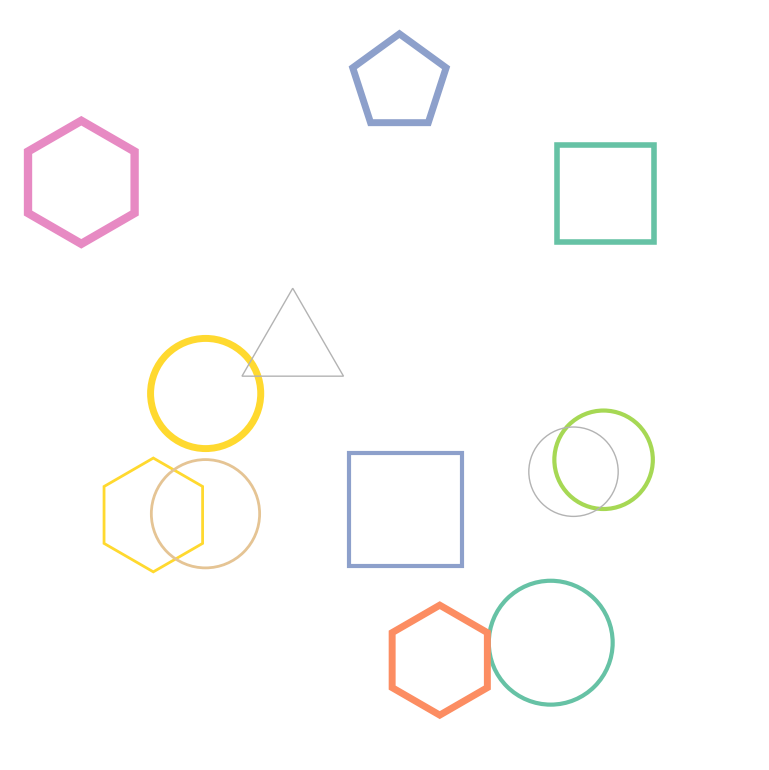[{"shape": "square", "thickness": 2, "radius": 0.31, "center": [0.786, 0.749]}, {"shape": "circle", "thickness": 1.5, "radius": 0.4, "center": [0.715, 0.165]}, {"shape": "hexagon", "thickness": 2.5, "radius": 0.36, "center": [0.571, 0.143]}, {"shape": "pentagon", "thickness": 2.5, "radius": 0.32, "center": [0.519, 0.892]}, {"shape": "square", "thickness": 1.5, "radius": 0.37, "center": [0.527, 0.338]}, {"shape": "hexagon", "thickness": 3, "radius": 0.4, "center": [0.106, 0.763]}, {"shape": "circle", "thickness": 1.5, "radius": 0.32, "center": [0.784, 0.403]}, {"shape": "circle", "thickness": 2.5, "radius": 0.36, "center": [0.267, 0.489]}, {"shape": "hexagon", "thickness": 1, "radius": 0.37, "center": [0.199, 0.331]}, {"shape": "circle", "thickness": 1, "radius": 0.35, "center": [0.267, 0.333]}, {"shape": "circle", "thickness": 0.5, "radius": 0.29, "center": [0.745, 0.387]}, {"shape": "triangle", "thickness": 0.5, "radius": 0.38, "center": [0.38, 0.55]}]